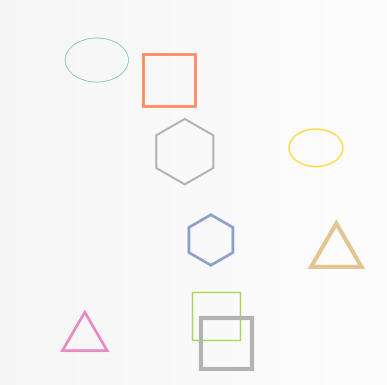[{"shape": "oval", "thickness": 0.5, "radius": 0.41, "center": [0.25, 0.844]}, {"shape": "square", "thickness": 2, "radius": 0.34, "center": [0.436, 0.791]}, {"shape": "hexagon", "thickness": 2, "radius": 0.33, "center": [0.544, 0.377]}, {"shape": "triangle", "thickness": 2, "radius": 0.33, "center": [0.219, 0.123]}, {"shape": "square", "thickness": 1, "radius": 0.31, "center": [0.558, 0.178]}, {"shape": "oval", "thickness": 1, "radius": 0.35, "center": [0.815, 0.616]}, {"shape": "triangle", "thickness": 3, "radius": 0.38, "center": [0.868, 0.344]}, {"shape": "square", "thickness": 3, "radius": 0.33, "center": [0.585, 0.109]}, {"shape": "hexagon", "thickness": 1.5, "radius": 0.42, "center": [0.477, 0.606]}]